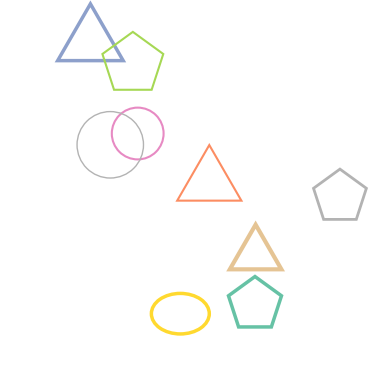[{"shape": "pentagon", "thickness": 2.5, "radius": 0.36, "center": [0.662, 0.209]}, {"shape": "triangle", "thickness": 1.5, "radius": 0.48, "center": [0.544, 0.527]}, {"shape": "triangle", "thickness": 2.5, "radius": 0.49, "center": [0.235, 0.892]}, {"shape": "circle", "thickness": 1.5, "radius": 0.34, "center": [0.358, 0.653]}, {"shape": "pentagon", "thickness": 1.5, "radius": 0.42, "center": [0.345, 0.834]}, {"shape": "oval", "thickness": 2.5, "radius": 0.38, "center": [0.468, 0.185]}, {"shape": "triangle", "thickness": 3, "radius": 0.39, "center": [0.664, 0.339]}, {"shape": "pentagon", "thickness": 2, "radius": 0.36, "center": [0.883, 0.489]}, {"shape": "circle", "thickness": 1, "radius": 0.43, "center": [0.286, 0.624]}]